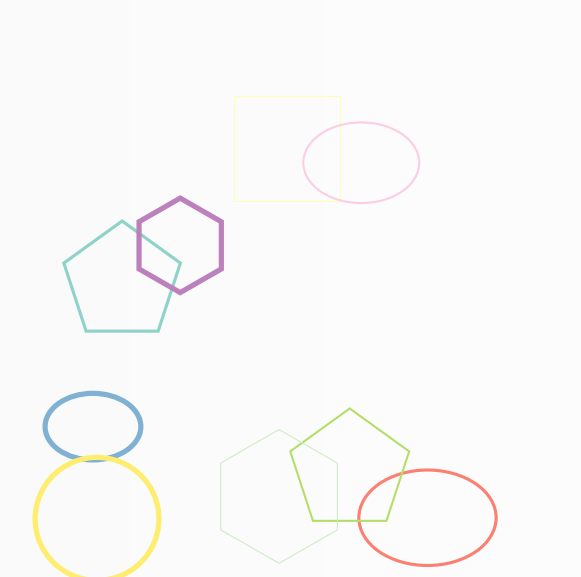[{"shape": "pentagon", "thickness": 1.5, "radius": 0.53, "center": [0.21, 0.511]}, {"shape": "square", "thickness": 0.5, "radius": 0.46, "center": [0.493, 0.742]}, {"shape": "oval", "thickness": 1.5, "radius": 0.59, "center": [0.735, 0.103]}, {"shape": "oval", "thickness": 2.5, "radius": 0.41, "center": [0.16, 0.26]}, {"shape": "pentagon", "thickness": 1, "radius": 0.54, "center": [0.602, 0.184]}, {"shape": "oval", "thickness": 1, "radius": 0.5, "center": [0.622, 0.717]}, {"shape": "hexagon", "thickness": 2.5, "radius": 0.41, "center": [0.31, 0.574]}, {"shape": "hexagon", "thickness": 0.5, "radius": 0.58, "center": [0.48, 0.139]}, {"shape": "circle", "thickness": 2.5, "radius": 0.53, "center": [0.167, 0.101]}]